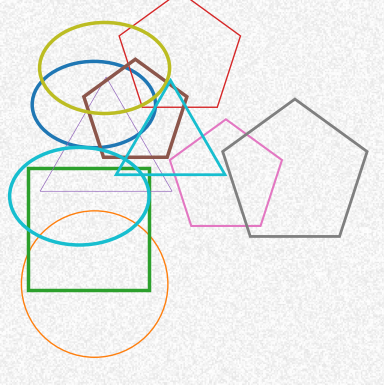[{"shape": "oval", "thickness": 2.5, "radius": 0.8, "center": [0.244, 0.728]}, {"shape": "circle", "thickness": 1, "radius": 0.95, "center": [0.246, 0.262]}, {"shape": "square", "thickness": 2.5, "radius": 0.79, "center": [0.229, 0.405]}, {"shape": "pentagon", "thickness": 1, "radius": 0.83, "center": [0.467, 0.855]}, {"shape": "triangle", "thickness": 0.5, "radius": 0.99, "center": [0.276, 0.602]}, {"shape": "pentagon", "thickness": 2.5, "radius": 0.7, "center": [0.352, 0.705]}, {"shape": "pentagon", "thickness": 1.5, "radius": 0.77, "center": [0.587, 0.537]}, {"shape": "pentagon", "thickness": 2, "radius": 0.99, "center": [0.766, 0.545]}, {"shape": "oval", "thickness": 2.5, "radius": 0.84, "center": [0.272, 0.823]}, {"shape": "oval", "thickness": 2.5, "radius": 0.91, "center": [0.206, 0.49]}, {"shape": "triangle", "thickness": 2, "radius": 0.82, "center": [0.443, 0.628]}]